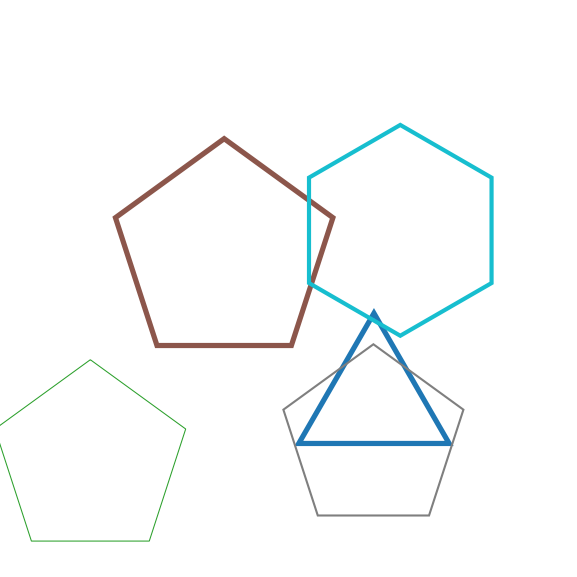[{"shape": "triangle", "thickness": 2.5, "radius": 0.75, "center": [0.648, 0.306]}, {"shape": "pentagon", "thickness": 0.5, "radius": 0.87, "center": [0.156, 0.203]}, {"shape": "pentagon", "thickness": 2.5, "radius": 0.99, "center": [0.388, 0.561]}, {"shape": "pentagon", "thickness": 1, "radius": 0.82, "center": [0.647, 0.239]}, {"shape": "hexagon", "thickness": 2, "radius": 0.91, "center": [0.693, 0.6]}]